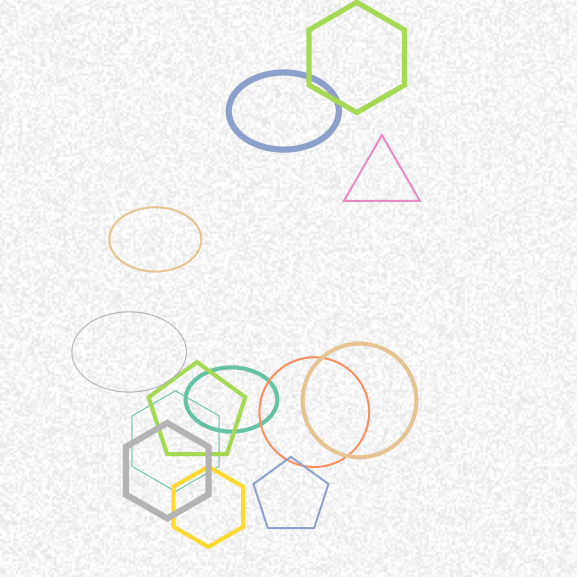[{"shape": "hexagon", "thickness": 0.5, "radius": 0.44, "center": [0.304, 0.235]}, {"shape": "oval", "thickness": 2, "radius": 0.4, "center": [0.401, 0.307]}, {"shape": "circle", "thickness": 1, "radius": 0.48, "center": [0.544, 0.285]}, {"shape": "pentagon", "thickness": 1, "radius": 0.34, "center": [0.504, 0.14]}, {"shape": "oval", "thickness": 3, "radius": 0.48, "center": [0.491, 0.807]}, {"shape": "triangle", "thickness": 1, "radius": 0.38, "center": [0.661, 0.689]}, {"shape": "pentagon", "thickness": 2, "radius": 0.44, "center": [0.341, 0.284]}, {"shape": "hexagon", "thickness": 2.5, "radius": 0.48, "center": [0.618, 0.9]}, {"shape": "hexagon", "thickness": 2, "radius": 0.35, "center": [0.361, 0.122]}, {"shape": "circle", "thickness": 2, "radius": 0.49, "center": [0.623, 0.306]}, {"shape": "oval", "thickness": 1, "radius": 0.4, "center": [0.269, 0.585]}, {"shape": "oval", "thickness": 0.5, "radius": 0.5, "center": [0.224, 0.39]}, {"shape": "hexagon", "thickness": 3, "radius": 0.41, "center": [0.29, 0.184]}]